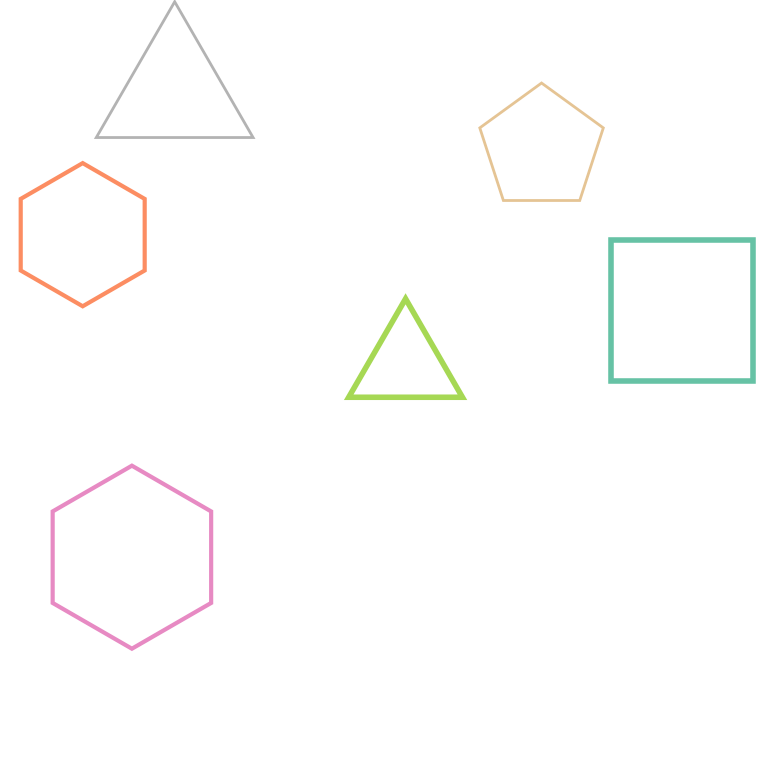[{"shape": "square", "thickness": 2, "radius": 0.46, "center": [0.886, 0.597]}, {"shape": "hexagon", "thickness": 1.5, "radius": 0.46, "center": [0.107, 0.695]}, {"shape": "hexagon", "thickness": 1.5, "radius": 0.59, "center": [0.171, 0.276]}, {"shape": "triangle", "thickness": 2, "radius": 0.43, "center": [0.527, 0.527]}, {"shape": "pentagon", "thickness": 1, "radius": 0.42, "center": [0.703, 0.808]}, {"shape": "triangle", "thickness": 1, "radius": 0.59, "center": [0.227, 0.88]}]